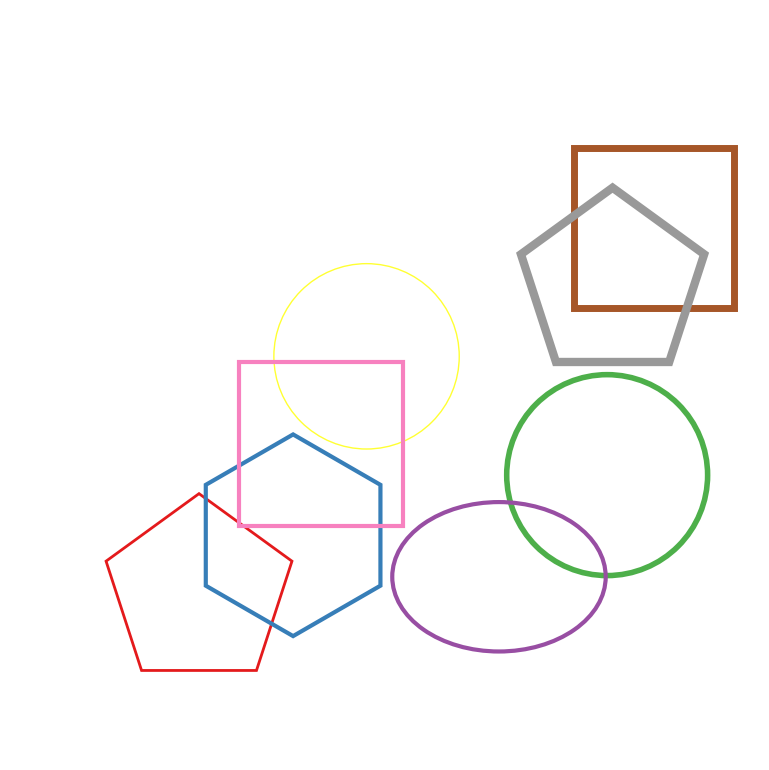[{"shape": "pentagon", "thickness": 1, "radius": 0.63, "center": [0.258, 0.232]}, {"shape": "hexagon", "thickness": 1.5, "radius": 0.65, "center": [0.381, 0.305]}, {"shape": "circle", "thickness": 2, "radius": 0.65, "center": [0.789, 0.383]}, {"shape": "oval", "thickness": 1.5, "radius": 0.69, "center": [0.648, 0.251]}, {"shape": "circle", "thickness": 0.5, "radius": 0.6, "center": [0.476, 0.537]}, {"shape": "square", "thickness": 2.5, "radius": 0.52, "center": [0.849, 0.704]}, {"shape": "square", "thickness": 1.5, "radius": 0.53, "center": [0.417, 0.424]}, {"shape": "pentagon", "thickness": 3, "radius": 0.63, "center": [0.796, 0.631]}]